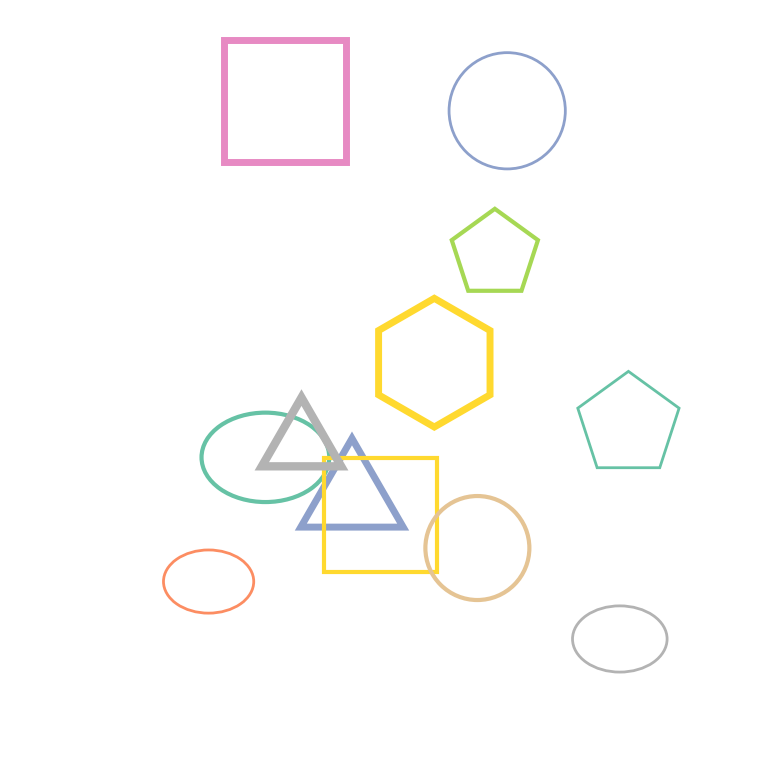[{"shape": "oval", "thickness": 1.5, "radius": 0.41, "center": [0.345, 0.406]}, {"shape": "pentagon", "thickness": 1, "radius": 0.35, "center": [0.816, 0.449]}, {"shape": "oval", "thickness": 1, "radius": 0.29, "center": [0.271, 0.245]}, {"shape": "circle", "thickness": 1, "radius": 0.38, "center": [0.659, 0.856]}, {"shape": "triangle", "thickness": 2.5, "radius": 0.38, "center": [0.457, 0.354]}, {"shape": "square", "thickness": 2.5, "radius": 0.4, "center": [0.37, 0.869]}, {"shape": "pentagon", "thickness": 1.5, "radius": 0.29, "center": [0.643, 0.67]}, {"shape": "hexagon", "thickness": 2.5, "radius": 0.42, "center": [0.564, 0.529]}, {"shape": "square", "thickness": 1.5, "radius": 0.37, "center": [0.494, 0.331]}, {"shape": "circle", "thickness": 1.5, "radius": 0.34, "center": [0.62, 0.288]}, {"shape": "triangle", "thickness": 3, "radius": 0.3, "center": [0.392, 0.424]}, {"shape": "oval", "thickness": 1, "radius": 0.31, "center": [0.805, 0.17]}]